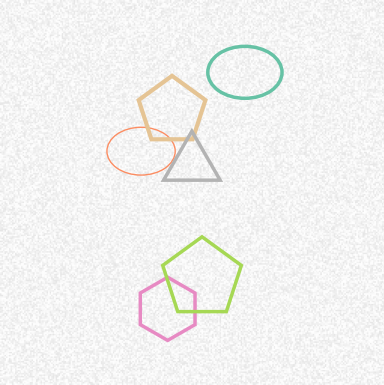[{"shape": "oval", "thickness": 2.5, "radius": 0.48, "center": [0.636, 0.812]}, {"shape": "oval", "thickness": 1, "radius": 0.44, "center": [0.366, 0.607]}, {"shape": "hexagon", "thickness": 2.5, "radius": 0.41, "center": [0.435, 0.198]}, {"shape": "pentagon", "thickness": 2.5, "radius": 0.54, "center": [0.525, 0.277]}, {"shape": "pentagon", "thickness": 3, "radius": 0.46, "center": [0.447, 0.712]}, {"shape": "triangle", "thickness": 2.5, "radius": 0.42, "center": [0.498, 0.574]}]